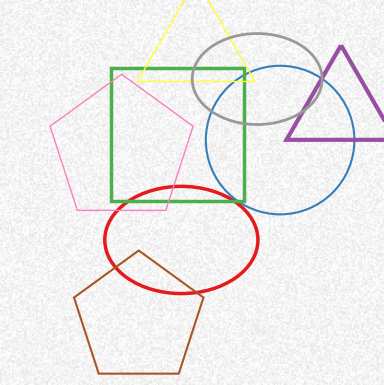[{"shape": "oval", "thickness": 2.5, "radius": 0.99, "center": [0.471, 0.377]}, {"shape": "circle", "thickness": 1.5, "radius": 0.96, "center": [0.728, 0.636]}, {"shape": "square", "thickness": 2.5, "radius": 0.86, "center": [0.46, 0.65]}, {"shape": "triangle", "thickness": 3, "radius": 0.82, "center": [0.886, 0.719]}, {"shape": "triangle", "thickness": 1, "radius": 0.88, "center": [0.51, 0.876]}, {"shape": "pentagon", "thickness": 1.5, "radius": 0.88, "center": [0.36, 0.173]}, {"shape": "pentagon", "thickness": 1, "radius": 0.98, "center": [0.316, 0.612]}, {"shape": "oval", "thickness": 2, "radius": 0.84, "center": [0.668, 0.795]}]